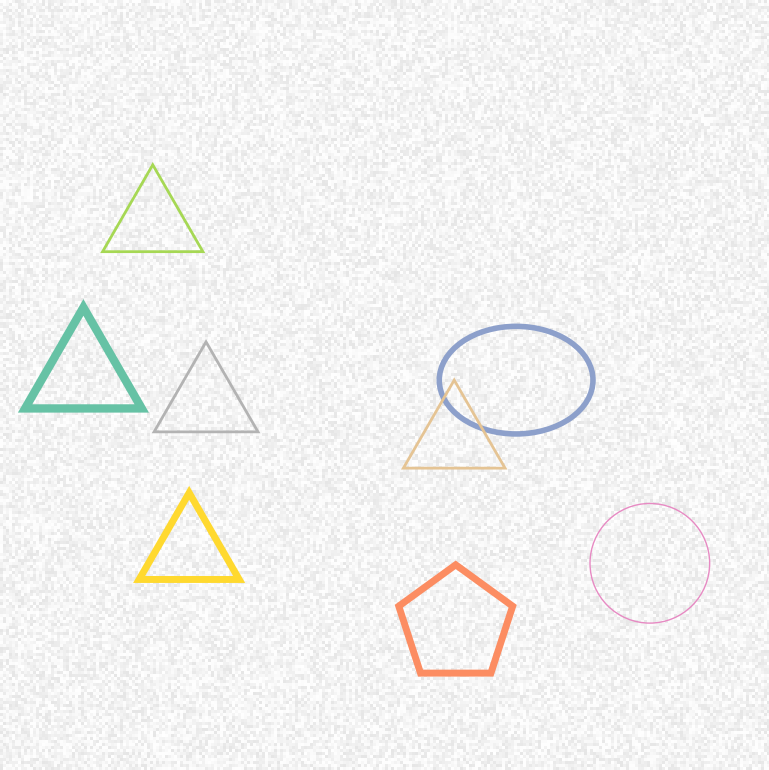[{"shape": "triangle", "thickness": 3, "radius": 0.44, "center": [0.108, 0.513]}, {"shape": "pentagon", "thickness": 2.5, "radius": 0.39, "center": [0.592, 0.189]}, {"shape": "oval", "thickness": 2, "radius": 0.5, "center": [0.67, 0.506]}, {"shape": "circle", "thickness": 0.5, "radius": 0.39, "center": [0.844, 0.268]}, {"shape": "triangle", "thickness": 1, "radius": 0.38, "center": [0.198, 0.711]}, {"shape": "triangle", "thickness": 2.5, "radius": 0.38, "center": [0.246, 0.285]}, {"shape": "triangle", "thickness": 1, "radius": 0.38, "center": [0.59, 0.43]}, {"shape": "triangle", "thickness": 1, "radius": 0.39, "center": [0.268, 0.478]}]